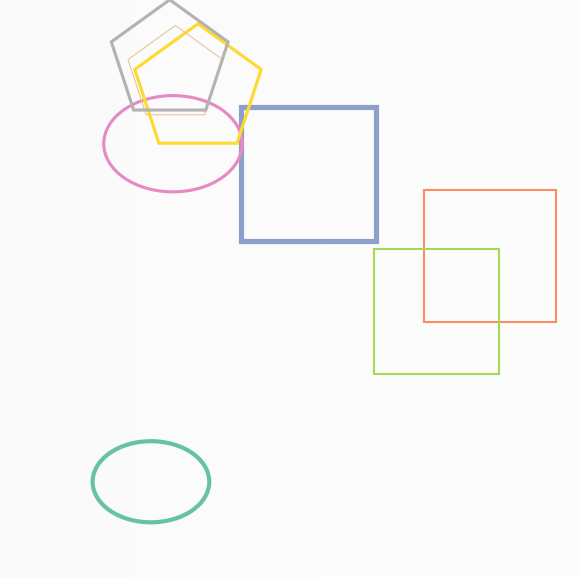[{"shape": "oval", "thickness": 2, "radius": 0.5, "center": [0.26, 0.165]}, {"shape": "square", "thickness": 1, "radius": 0.57, "center": [0.843, 0.556]}, {"shape": "square", "thickness": 2.5, "radius": 0.58, "center": [0.531, 0.698]}, {"shape": "oval", "thickness": 1.5, "radius": 0.6, "center": [0.298, 0.75]}, {"shape": "square", "thickness": 1, "radius": 0.54, "center": [0.751, 0.46]}, {"shape": "pentagon", "thickness": 1.5, "radius": 0.57, "center": [0.341, 0.844]}, {"shape": "pentagon", "thickness": 0.5, "radius": 0.43, "center": [0.302, 0.87]}, {"shape": "pentagon", "thickness": 1.5, "radius": 0.53, "center": [0.292, 0.894]}]